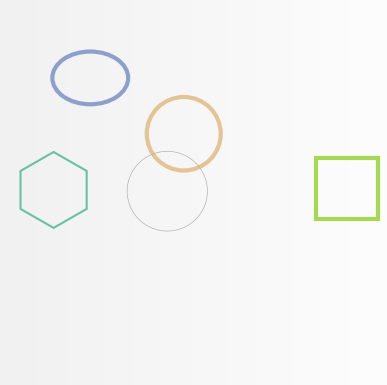[{"shape": "hexagon", "thickness": 1.5, "radius": 0.49, "center": [0.138, 0.507]}, {"shape": "oval", "thickness": 3, "radius": 0.49, "center": [0.233, 0.798]}, {"shape": "square", "thickness": 3, "radius": 0.4, "center": [0.896, 0.51]}, {"shape": "circle", "thickness": 3, "radius": 0.48, "center": [0.474, 0.653]}, {"shape": "circle", "thickness": 0.5, "radius": 0.52, "center": [0.432, 0.503]}]